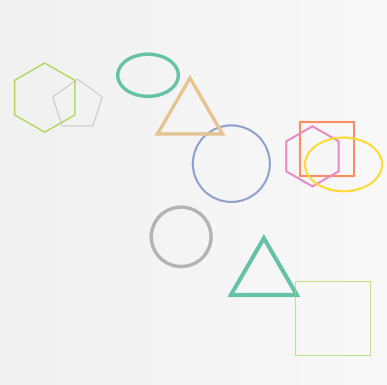[{"shape": "oval", "thickness": 2.5, "radius": 0.39, "center": [0.382, 0.805]}, {"shape": "triangle", "thickness": 3, "radius": 0.49, "center": [0.681, 0.283]}, {"shape": "square", "thickness": 1.5, "radius": 0.35, "center": [0.844, 0.613]}, {"shape": "circle", "thickness": 1.5, "radius": 0.5, "center": [0.597, 0.575]}, {"shape": "hexagon", "thickness": 1.5, "radius": 0.39, "center": [0.806, 0.594]}, {"shape": "square", "thickness": 0.5, "radius": 0.48, "center": [0.858, 0.173]}, {"shape": "hexagon", "thickness": 1, "radius": 0.45, "center": [0.115, 0.746]}, {"shape": "oval", "thickness": 1.5, "radius": 0.5, "center": [0.887, 0.573]}, {"shape": "triangle", "thickness": 2.5, "radius": 0.48, "center": [0.49, 0.701]}, {"shape": "circle", "thickness": 2.5, "radius": 0.39, "center": [0.468, 0.385]}, {"shape": "pentagon", "thickness": 0.5, "radius": 0.34, "center": [0.2, 0.727]}]